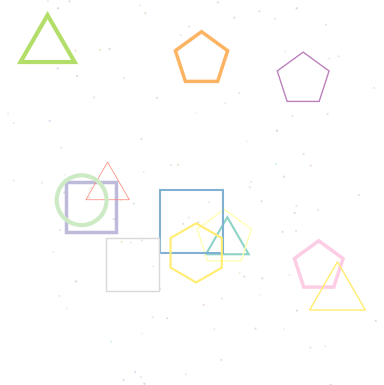[{"shape": "triangle", "thickness": 1.5, "radius": 0.32, "center": [0.59, 0.372]}, {"shape": "pentagon", "thickness": 1, "radius": 0.37, "center": [0.583, 0.382]}, {"shape": "square", "thickness": 2.5, "radius": 0.32, "center": [0.237, 0.461]}, {"shape": "triangle", "thickness": 0.5, "radius": 0.33, "center": [0.279, 0.514]}, {"shape": "square", "thickness": 1.5, "radius": 0.41, "center": [0.498, 0.425]}, {"shape": "pentagon", "thickness": 2.5, "radius": 0.36, "center": [0.523, 0.846]}, {"shape": "triangle", "thickness": 3, "radius": 0.41, "center": [0.124, 0.88]}, {"shape": "pentagon", "thickness": 2.5, "radius": 0.33, "center": [0.828, 0.308]}, {"shape": "square", "thickness": 1, "radius": 0.34, "center": [0.345, 0.314]}, {"shape": "pentagon", "thickness": 1, "radius": 0.35, "center": [0.787, 0.794]}, {"shape": "circle", "thickness": 3, "radius": 0.32, "center": [0.212, 0.48]}, {"shape": "triangle", "thickness": 1, "radius": 0.42, "center": [0.877, 0.236]}, {"shape": "hexagon", "thickness": 1.5, "radius": 0.38, "center": [0.51, 0.343]}]